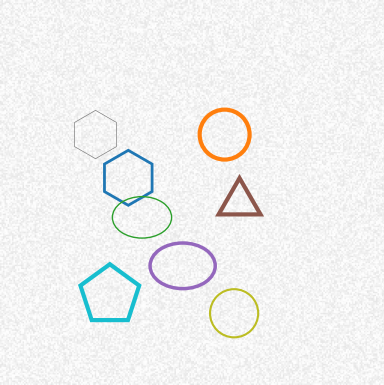[{"shape": "hexagon", "thickness": 2, "radius": 0.36, "center": [0.333, 0.538]}, {"shape": "circle", "thickness": 3, "radius": 0.32, "center": [0.583, 0.65]}, {"shape": "oval", "thickness": 1, "radius": 0.38, "center": [0.369, 0.435]}, {"shape": "oval", "thickness": 2.5, "radius": 0.42, "center": [0.474, 0.31]}, {"shape": "triangle", "thickness": 3, "radius": 0.31, "center": [0.622, 0.475]}, {"shape": "hexagon", "thickness": 0.5, "radius": 0.31, "center": [0.248, 0.651]}, {"shape": "circle", "thickness": 1.5, "radius": 0.31, "center": [0.608, 0.186]}, {"shape": "pentagon", "thickness": 3, "radius": 0.4, "center": [0.285, 0.233]}]